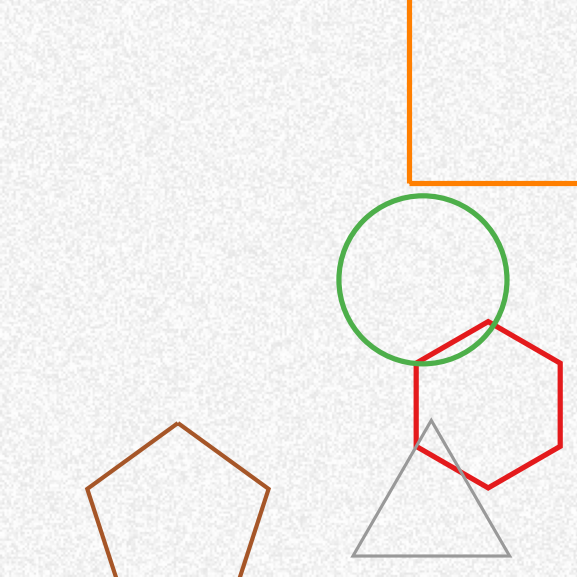[{"shape": "hexagon", "thickness": 2.5, "radius": 0.72, "center": [0.845, 0.298]}, {"shape": "circle", "thickness": 2.5, "radius": 0.73, "center": [0.732, 0.515]}, {"shape": "square", "thickness": 2.5, "radius": 0.83, "center": [0.875, 0.848]}, {"shape": "pentagon", "thickness": 2, "radius": 0.83, "center": [0.308, 0.102]}, {"shape": "triangle", "thickness": 1.5, "radius": 0.78, "center": [0.747, 0.115]}]